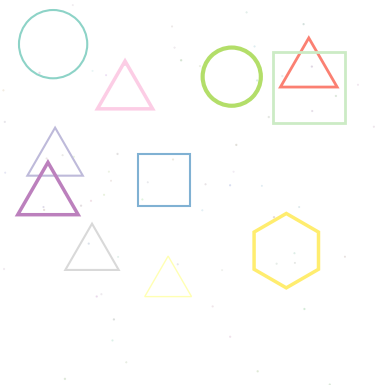[{"shape": "circle", "thickness": 1.5, "radius": 0.44, "center": [0.138, 0.885]}, {"shape": "triangle", "thickness": 1, "radius": 0.35, "center": [0.437, 0.265]}, {"shape": "triangle", "thickness": 1.5, "radius": 0.42, "center": [0.143, 0.585]}, {"shape": "triangle", "thickness": 2, "radius": 0.43, "center": [0.802, 0.816]}, {"shape": "square", "thickness": 1.5, "radius": 0.34, "center": [0.426, 0.531]}, {"shape": "circle", "thickness": 3, "radius": 0.38, "center": [0.602, 0.801]}, {"shape": "triangle", "thickness": 2.5, "radius": 0.41, "center": [0.325, 0.759]}, {"shape": "triangle", "thickness": 1.5, "radius": 0.4, "center": [0.239, 0.339]}, {"shape": "triangle", "thickness": 2.5, "radius": 0.45, "center": [0.125, 0.488]}, {"shape": "square", "thickness": 2, "radius": 0.46, "center": [0.803, 0.773]}, {"shape": "hexagon", "thickness": 2.5, "radius": 0.48, "center": [0.744, 0.349]}]